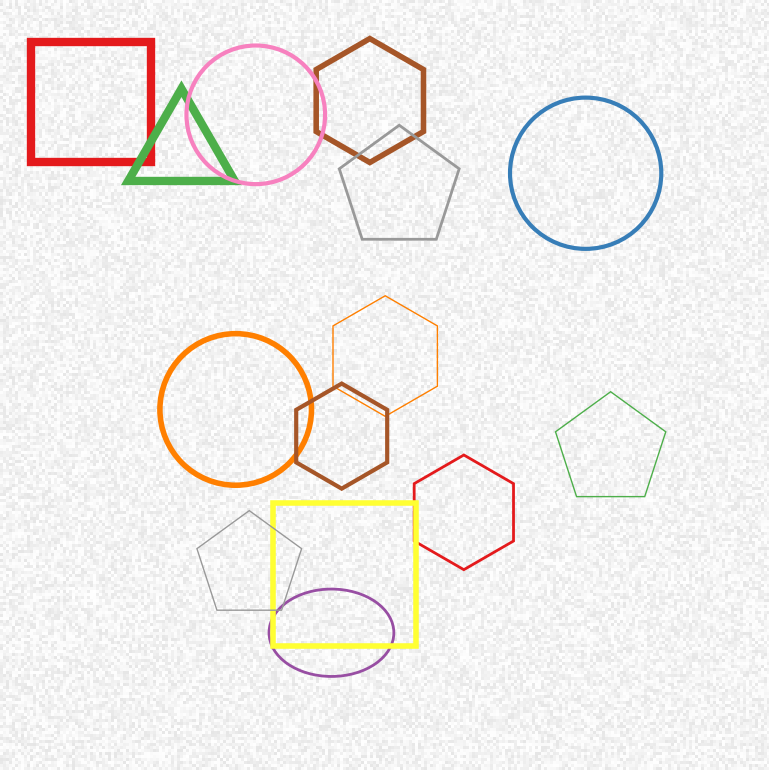[{"shape": "square", "thickness": 3, "radius": 0.39, "center": [0.118, 0.867]}, {"shape": "hexagon", "thickness": 1, "radius": 0.37, "center": [0.602, 0.335]}, {"shape": "circle", "thickness": 1.5, "radius": 0.49, "center": [0.761, 0.775]}, {"shape": "triangle", "thickness": 3, "radius": 0.4, "center": [0.236, 0.805]}, {"shape": "pentagon", "thickness": 0.5, "radius": 0.38, "center": [0.793, 0.416]}, {"shape": "oval", "thickness": 1, "radius": 0.41, "center": [0.43, 0.178]}, {"shape": "hexagon", "thickness": 0.5, "radius": 0.39, "center": [0.5, 0.538]}, {"shape": "circle", "thickness": 2, "radius": 0.49, "center": [0.306, 0.468]}, {"shape": "square", "thickness": 2, "radius": 0.46, "center": [0.447, 0.254]}, {"shape": "hexagon", "thickness": 2, "radius": 0.4, "center": [0.48, 0.869]}, {"shape": "hexagon", "thickness": 1.5, "radius": 0.34, "center": [0.444, 0.434]}, {"shape": "circle", "thickness": 1.5, "radius": 0.45, "center": [0.332, 0.851]}, {"shape": "pentagon", "thickness": 0.5, "radius": 0.36, "center": [0.324, 0.265]}, {"shape": "pentagon", "thickness": 1, "radius": 0.41, "center": [0.519, 0.755]}]